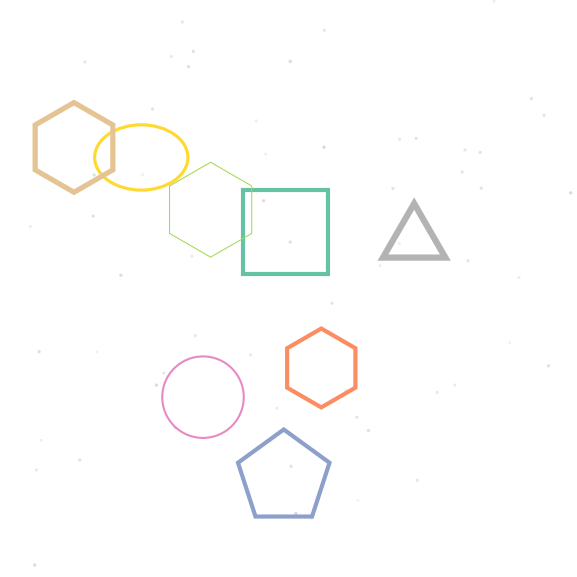[{"shape": "square", "thickness": 2, "radius": 0.37, "center": [0.494, 0.598]}, {"shape": "hexagon", "thickness": 2, "radius": 0.34, "center": [0.556, 0.362]}, {"shape": "pentagon", "thickness": 2, "radius": 0.42, "center": [0.491, 0.172]}, {"shape": "circle", "thickness": 1, "radius": 0.35, "center": [0.352, 0.311]}, {"shape": "hexagon", "thickness": 0.5, "radius": 0.41, "center": [0.365, 0.636]}, {"shape": "oval", "thickness": 1.5, "radius": 0.4, "center": [0.245, 0.726]}, {"shape": "hexagon", "thickness": 2.5, "radius": 0.39, "center": [0.128, 0.744]}, {"shape": "triangle", "thickness": 3, "radius": 0.31, "center": [0.717, 0.584]}]